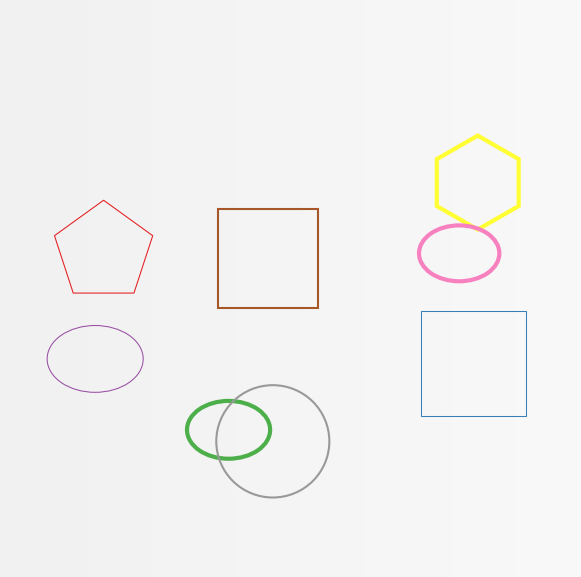[{"shape": "pentagon", "thickness": 0.5, "radius": 0.44, "center": [0.178, 0.564]}, {"shape": "square", "thickness": 0.5, "radius": 0.45, "center": [0.815, 0.37]}, {"shape": "oval", "thickness": 2, "radius": 0.36, "center": [0.393, 0.255]}, {"shape": "oval", "thickness": 0.5, "radius": 0.41, "center": [0.164, 0.378]}, {"shape": "hexagon", "thickness": 2, "radius": 0.41, "center": [0.822, 0.683]}, {"shape": "square", "thickness": 1, "radius": 0.43, "center": [0.461, 0.552]}, {"shape": "oval", "thickness": 2, "radius": 0.35, "center": [0.79, 0.56]}, {"shape": "circle", "thickness": 1, "radius": 0.49, "center": [0.469, 0.235]}]